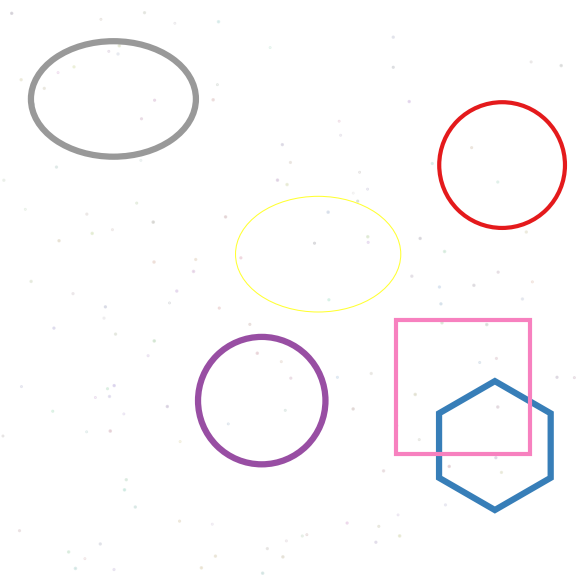[{"shape": "circle", "thickness": 2, "radius": 0.54, "center": [0.869, 0.713]}, {"shape": "hexagon", "thickness": 3, "radius": 0.56, "center": [0.857, 0.228]}, {"shape": "circle", "thickness": 3, "radius": 0.55, "center": [0.453, 0.305]}, {"shape": "oval", "thickness": 0.5, "radius": 0.72, "center": [0.551, 0.559]}, {"shape": "square", "thickness": 2, "radius": 0.58, "center": [0.802, 0.329]}, {"shape": "oval", "thickness": 3, "radius": 0.71, "center": [0.196, 0.828]}]